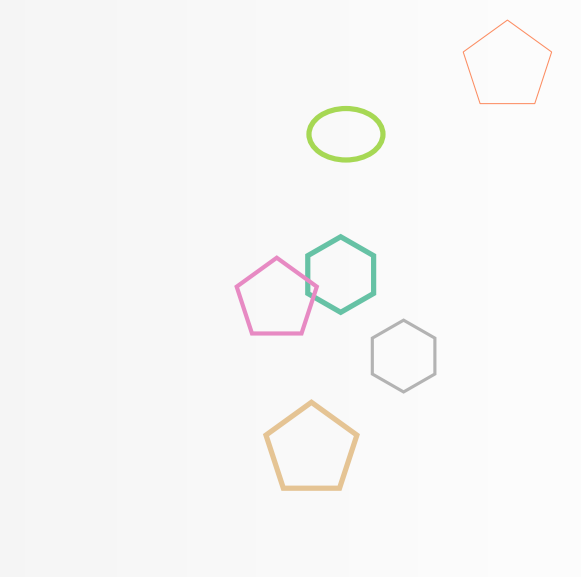[{"shape": "hexagon", "thickness": 2.5, "radius": 0.33, "center": [0.586, 0.524]}, {"shape": "pentagon", "thickness": 0.5, "radius": 0.4, "center": [0.873, 0.884]}, {"shape": "pentagon", "thickness": 2, "radius": 0.36, "center": [0.476, 0.48]}, {"shape": "oval", "thickness": 2.5, "radius": 0.32, "center": [0.595, 0.767]}, {"shape": "pentagon", "thickness": 2.5, "radius": 0.41, "center": [0.536, 0.22]}, {"shape": "hexagon", "thickness": 1.5, "radius": 0.31, "center": [0.694, 0.383]}]